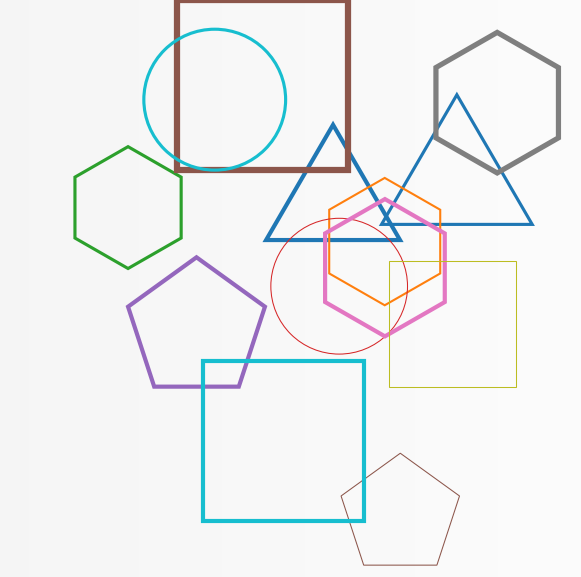[{"shape": "triangle", "thickness": 1.5, "radius": 0.75, "center": [0.786, 0.685]}, {"shape": "triangle", "thickness": 2, "radius": 0.67, "center": [0.573, 0.65]}, {"shape": "hexagon", "thickness": 1, "radius": 0.55, "center": [0.662, 0.581]}, {"shape": "hexagon", "thickness": 1.5, "radius": 0.53, "center": [0.22, 0.64]}, {"shape": "circle", "thickness": 0.5, "radius": 0.59, "center": [0.584, 0.504]}, {"shape": "pentagon", "thickness": 2, "radius": 0.62, "center": [0.338, 0.43]}, {"shape": "square", "thickness": 3, "radius": 0.74, "center": [0.452, 0.852]}, {"shape": "pentagon", "thickness": 0.5, "radius": 0.54, "center": [0.689, 0.107]}, {"shape": "hexagon", "thickness": 2, "radius": 0.59, "center": [0.662, 0.536]}, {"shape": "hexagon", "thickness": 2.5, "radius": 0.61, "center": [0.855, 0.821]}, {"shape": "square", "thickness": 0.5, "radius": 0.54, "center": [0.779, 0.438]}, {"shape": "circle", "thickness": 1.5, "radius": 0.61, "center": [0.369, 0.827]}, {"shape": "square", "thickness": 2, "radius": 0.69, "center": [0.488, 0.236]}]